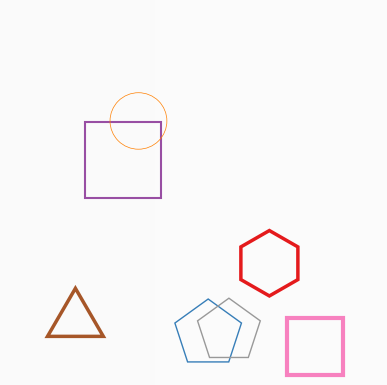[{"shape": "hexagon", "thickness": 2.5, "radius": 0.42, "center": [0.695, 0.316]}, {"shape": "pentagon", "thickness": 1, "radius": 0.45, "center": [0.537, 0.133]}, {"shape": "square", "thickness": 1.5, "radius": 0.49, "center": [0.316, 0.584]}, {"shape": "circle", "thickness": 0.5, "radius": 0.37, "center": [0.357, 0.686]}, {"shape": "triangle", "thickness": 2.5, "radius": 0.42, "center": [0.195, 0.168]}, {"shape": "square", "thickness": 3, "radius": 0.36, "center": [0.813, 0.1]}, {"shape": "pentagon", "thickness": 1, "radius": 0.43, "center": [0.591, 0.14]}]